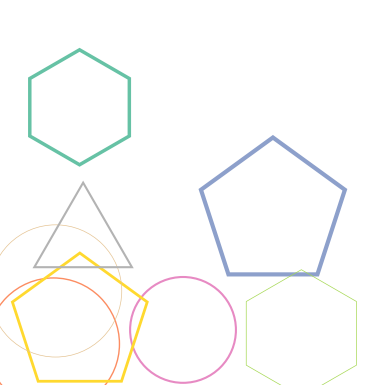[{"shape": "hexagon", "thickness": 2.5, "radius": 0.75, "center": [0.207, 0.721]}, {"shape": "circle", "thickness": 1, "radius": 0.86, "center": [0.139, 0.106]}, {"shape": "pentagon", "thickness": 3, "radius": 0.98, "center": [0.709, 0.446]}, {"shape": "circle", "thickness": 1.5, "radius": 0.69, "center": [0.475, 0.143]}, {"shape": "hexagon", "thickness": 0.5, "radius": 0.83, "center": [0.783, 0.134]}, {"shape": "pentagon", "thickness": 2, "radius": 0.92, "center": [0.207, 0.159]}, {"shape": "circle", "thickness": 0.5, "radius": 0.86, "center": [0.144, 0.244]}, {"shape": "triangle", "thickness": 1.5, "radius": 0.73, "center": [0.216, 0.379]}]